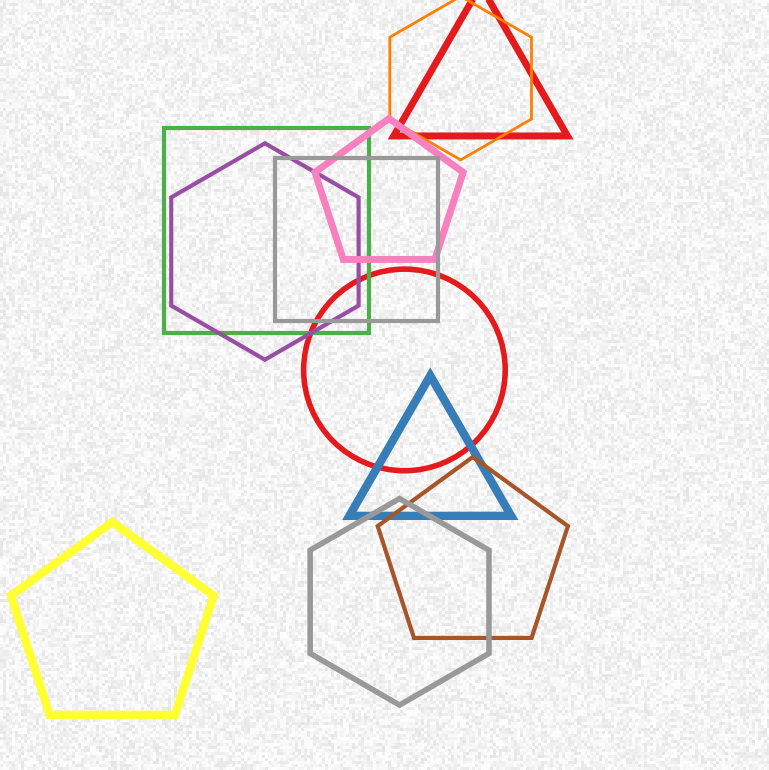[{"shape": "circle", "thickness": 2, "radius": 0.65, "center": [0.525, 0.52]}, {"shape": "triangle", "thickness": 2.5, "radius": 0.65, "center": [0.624, 0.889]}, {"shape": "triangle", "thickness": 3, "radius": 0.61, "center": [0.559, 0.391]}, {"shape": "square", "thickness": 1.5, "radius": 0.67, "center": [0.346, 0.7]}, {"shape": "hexagon", "thickness": 1.5, "radius": 0.7, "center": [0.344, 0.673]}, {"shape": "hexagon", "thickness": 1, "radius": 0.53, "center": [0.598, 0.899]}, {"shape": "pentagon", "thickness": 3, "radius": 0.69, "center": [0.146, 0.184]}, {"shape": "pentagon", "thickness": 1.5, "radius": 0.65, "center": [0.614, 0.277]}, {"shape": "pentagon", "thickness": 2.5, "radius": 0.51, "center": [0.505, 0.745]}, {"shape": "hexagon", "thickness": 2, "radius": 0.67, "center": [0.519, 0.218]}, {"shape": "square", "thickness": 1.5, "radius": 0.53, "center": [0.463, 0.689]}]